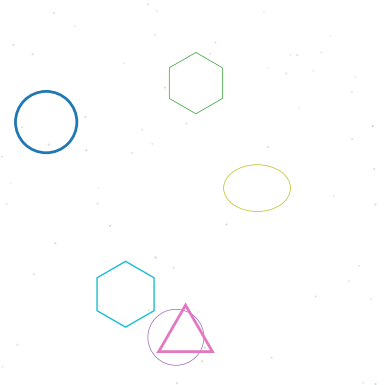[{"shape": "circle", "thickness": 2, "radius": 0.4, "center": [0.12, 0.683]}, {"shape": "hexagon", "thickness": 0.5, "radius": 0.4, "center": [0.509, 0.784]}, {"shape": "circle", "thickness": 0.5, "radius": 0.36, "center": [0.457, 0.124]}, {"shape": "triangle", "thickness": 2, "radius": 0.4, "center": [0.482, 0.127]}, {"shape": "oval", "thickness": 0.5, "radius": 0.43, "center": [0.668, 0.511]}, {"shape": "hexagon", "thickness": 1, "radius": 0.43, "center": [0.326, 0.236]}]